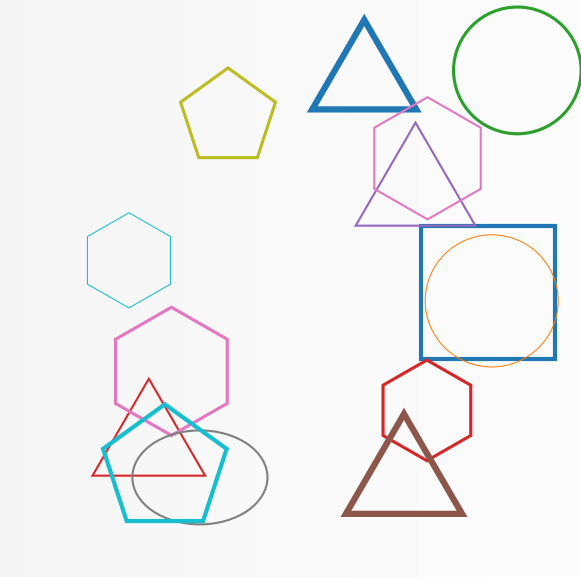[{"shape": "square", "thickness": 2, "radius": 0.58, "center": [0.84, 0.493]}, {"shape": "triangle", "thickness": 3, "radius": 0.52, "center": [0.627, 0.861]}, {"shape": "circle", "thickness": 0.5, "radius": 0.57, "center": [0.846, 0.478]}, {"shape": "circle", "thickness": 1.5, "radius": 0.55, "center": [0.89, 0.877]}, {"shape": "triangle", "thickness": 1, "radius": 0.56, "center": [0.256, 0.231]}, {"shape": "hexagon", "thickness": 1.5, "radius": 0.44, "center": [0.734, 0.289]}, {"shape": "triangle", "thickness": 1, "radius": 0.59, "center": [0.715, 0.668]}, {"shape": "triangle", "thickness": 3, "radius": 0.58, "center": [0.695, 0.167]}, {"shape": "hexagon", "thickness": 1.5, "radius": 0.55, "center": [0.295, 0.356]}, {"shape": "hexagon", "thickness": 1, "radius": 0.53, "center": [0.736, 0.725]}, {"shape": "oval", "thickness": 1, "radius": 0.58, "center": [0.344, 0.172]}, {"shape": "pentagon", "thickness": 1.5, "radius": 0.43, "center": [0.392, 0.796]}, {"shape": "hexagon", "thickness": 0.5, "radius": 0.41, "center": [0.222, 0.548]}, {"shape": "pentagon", "thickness": 2, "radius": 0.56, "center": [0.284, 0.187]}]